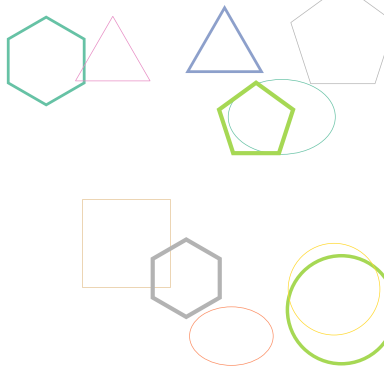[{"shape": "hexagon", "thickness": 2, "radius": 0.57, "center": [0.12, 0.842]}, {"shape": "oval", "thickness": 0.5, "radius": 0.7, "center": [0.732, 0.696]}, {"shape": "oval", "thickness": 0.5, "radius": 0.54, "center": [0.601, 0.127]}, {"shape": "triangle", "thickness": 2, "radius": 0.55, "center": [0.583, 0.869]}, {"shape": "triangle", "thickness": 0.5, "radius": 0.56, "center": [0.293, 0.846]}, {"shape": "pentagon", "thickness": 3, "radius": 0.51, "center": [0.665, 0.684]}, {"shape": "circle", "thickness": 2.5, "radius": 0.7, "center": [0.887, 0.195]}, {"shape": "circle", "thickness": 0.5, "radius": 0.6, "center": [0.868, 0.249]}, {"shape": "square", "thickness": 0.5, "radius": 0.57, "center": [0.328, 0.369]}, {"shape": "hexagon", "thickness": 3, "radius": 0.5, "center": [0.484, 0.277]}, {"shape": "pentagon", "thickness": 0.5, "radius": 0.71, "center": [0.89, 0.898]}]